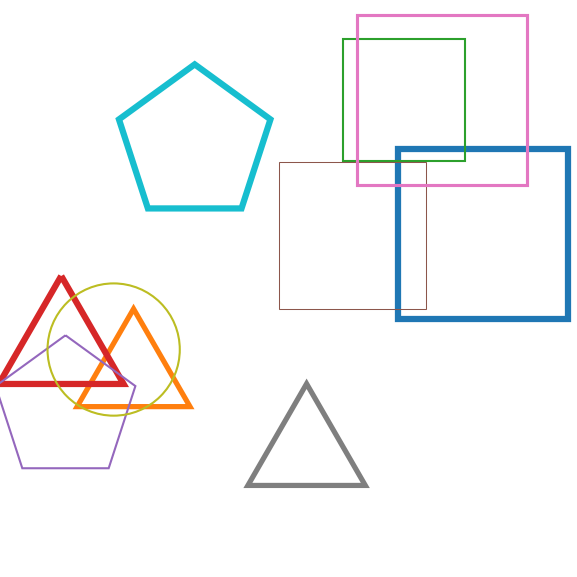[{"shape": "square", "thickness": 3, "radius": 0.74, "center": [0.837, 0.593]}, {"shape": "triangle", "thickness": 2.5, "radius": 0.56, "center": [0.231, 0.351]}, {"shape": "square", "thickness": 1, "radius": 0.53, "center": [0.699, 0.825]}, {"shape": "triangle", "thickness": 3, "radius": 0.62, "center": [0.106, 0.397]}, {"shape": "pentagon", "thickness": 1, "radius": 0.64, "center": [0.113, 0.291]}, {"shape": "square", "thickness": 0.5, "radius": 0.64, "center": [0.61, 0.591]}, {"shape": "square", "thickness": 1.5, "radius": 0.74, "center": [0.765, 0.825]}, {"shape": "triangle", "thickness": 2.5, "radius": 0.59, "center": [0.531, 0.217]}, {"shape": "circle", "thickness": 1, "radius": 0.57, "center": [0.197, 0.394]}, {"shape": "pentagon", "thickness": 3, "radius": 0.69, "center": [0.337, 0.75]}]